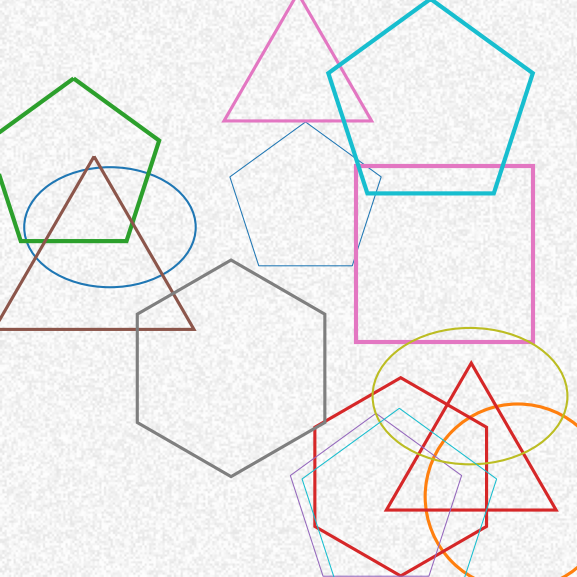[{"shape": "pentagon", "thickness": 0.5, "radius": 0.69, "center": [0.529, 0.65]}, {"shape": "oval", "thickness": 1, "radius": 0.74, "center": [0.19, 0.606]}, {"shape": "circle", "thickness": 1.5, "radius": 0.8, "center": [0.897, 0.139]}, {"shape": "pentagon", "thickness": 2, "radius": 0.78, "center": [0.128, 0.708]}, {"shape": "triangle", "thickness": 1.5, "radius": 0.85, "center": [0.816, 0.201]}, {"shape": "hexagon", "thickness": 1.5, "radius": 0.86, "center": [0.694, 0.173]}, {"shape": "pentagon", "thickness": 0.5, "radius": 0.78, "center": [0.651, 0.128]}, {"shape": "triangle", "thickness": 1.5, "radius": 1.0, "center": [0.163, 0.529]}, {"shape": "triangle", "thickness": 1.5, "radius": 0.74, "center": [0.516, 0.864]}, {"shape": "square", "thickness": 2, "radius": 0.76, "center": [0.769, 0.559]}, {"shape": "hexagon", "thickness": 1.5, "radius": 0.94, "center": [0.4, 0.361]}, {"shape": "oval", "thickness": 1, "radius": 0.84, "center": [0.814, 0.313]}, {"shape": "pentagon", "thickness": 2, "radius": 0.93, "center": [0.746, 0.815]}, {"shape": "pentagon", "thickness": 0.5, "radius": 0.89, "center": [0.691, 0.115]}]